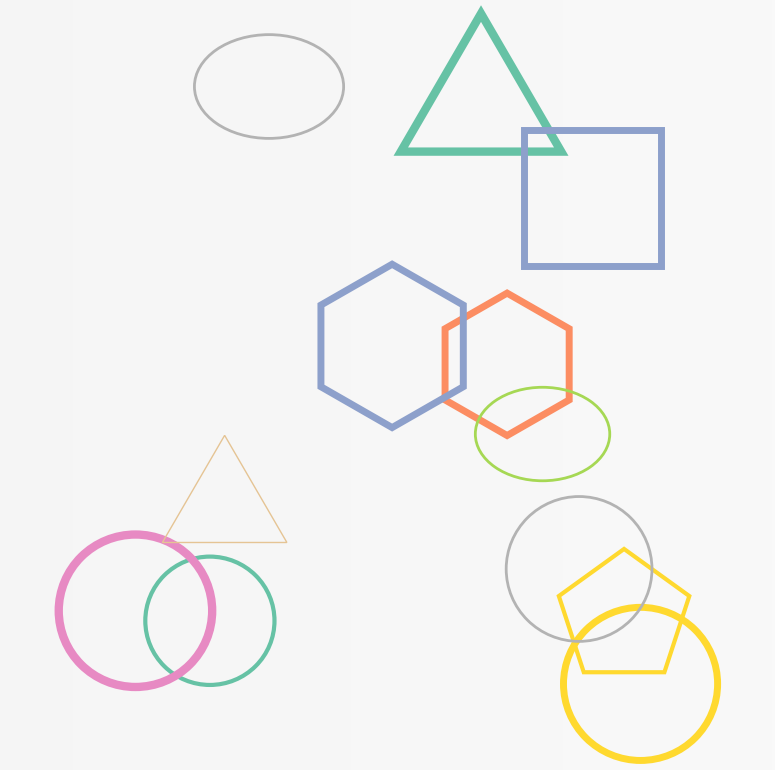[{"shape": "triangle", "thickness": 3, "radius": 0.6, "center": [0.621, 0.863]}, {"shape": "circle", "thickness": 1.5, "radius": 0.42, "center": [0.271, 0.194]}, {"shape": "hexagon", "thickness": 2.5, "radius": 0.46, "center": [0.654, 0.527]}, {"shape": "square", "thickness": 2.5, "radius": 0.44, "center": [0.765, 0.743]}, {"shape": "hexagon", "thickness": 2.5, "radius": 0.53, "center": [0.506, 0.551]}, {"shape": "circle", "thickness": 3, "radius": 0.49, "center": [0.175, 0.207]}, {"shape": "oval", "thickness": 1, "radius": 0.43, "center": [0.7, 0.436]}, {"shape": "pentagon", "thickness": 1.5, "radius": 0.44, "center": [0.805, 0.199]}, {"shape": "circle", "thickness": 2.5, "radius": 0.5, "center": [0.827, 0.112]}, {"shape": "triangle", "thickness": 0.5, "radius": 0.46, "center": [0.29, 0.342]}, {"shape": "circle", "thickness": 1, "radius": 0.47, "center": [0.747, 0.261]}, {"shape": "oval", "thickness": 1, "radius": 0.48, "center": [0.347, 0.888]}]